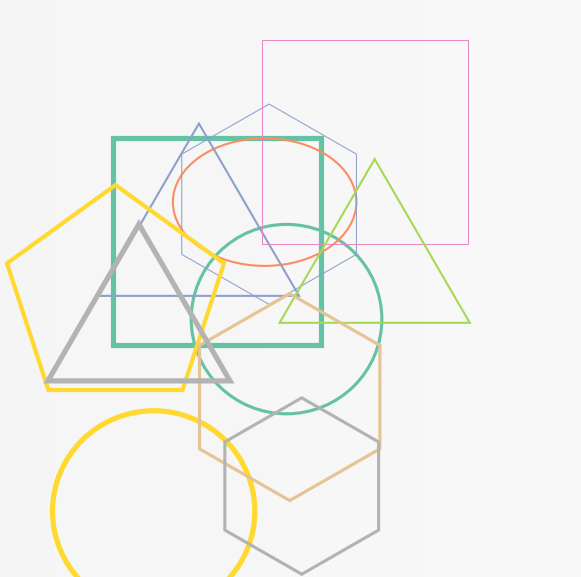[{"shape": "circle", "thickness": 1.5, "radius": 0.82, "center": [0.493, 0.447]}, {"shape": "square", "thickness": 2.5, "radius": 0.89, "center": [0.374, 0.581]}, {"shape": "oval", "thickness": 1, "radius": 0.79, "center": [0.455, 0.649]}, {"shape": "hexagon", "thickness": 0.5, "radius": 0.87, "center": [0.463, 0.645]}, {"shape": "triangle", "thickness": 1, "radius": 0.99, "center": [0.342, 0.586]}, {"shape": "square", "thickness": 0.5, "radius": 0.89, "center": [0.628, 0.753]}, {"shape": "triangle", "thickness": 1, "radius": 0.95, "center": [0.645, 0.535]}, {"shape": "pentagon", "thickness": 2, "radius": 0.98, "center": [0.199, 0.482]}, {"shape": "circle", "thickness": 2.5, "radius": 0.87, "center": [0.264, 0.114]}, {"shape": "hexagon", "thickness": 1.5, "radius": 0.9, "center": [0.498, 0.311]}, {"shape": "hexagon", "thickness": 1.5, "radius": 0.76, "center": [0.519, 0.158]}, {"shape": "triangle", "thickness": 2.5, "radius": 0.9, "center": [0.239, 0.43]}]